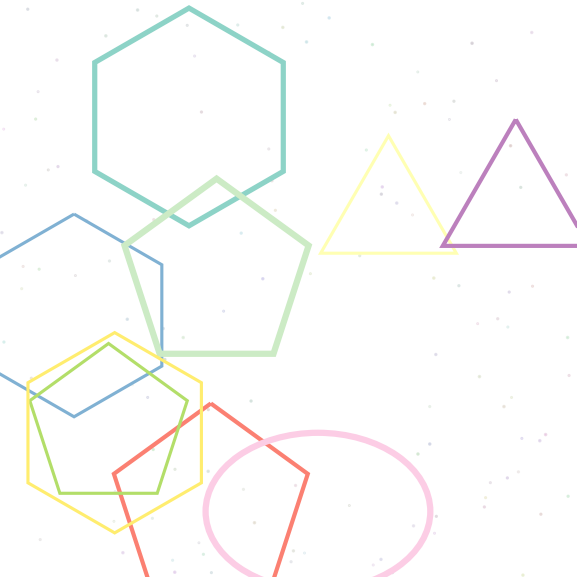[{"shape": "hexagon", "thickness": 2.5, "radius": 0.94, "center": [0.327, 0.797]}, {"shape": "triangle", "thickness": 1.5, "radius": 0.68, "center": [0.673, 0.628]}, {"shape": "pentagon", "thickness": 2, "radius": 0.88, "center": [0.365, 0.124]}, {"shape": "hexagon", "thickness": 1.5, "radius": 0.88, "center": [0.128, 0.453]}, {"shape": "pentagon", "thickness": 1.5, "radius": 0.72, "center": [0.188, 0.261]}, {"shape": "oval", "thickness": 3, "radius": 0.97, "center": [0.551, 0.114]}, {"shape": "triangle", "thickness": 2, "radius": 0.73, "center": [0.893, 0.646]}, {"shape": "pentagon", "thickness": 3, "radius": 0.84, "center": [0.375, 0.522]}, {"shape": "hexagon", "thickness": 1.5, "radius": 0.87, "center": [0.199, 0.25]}]